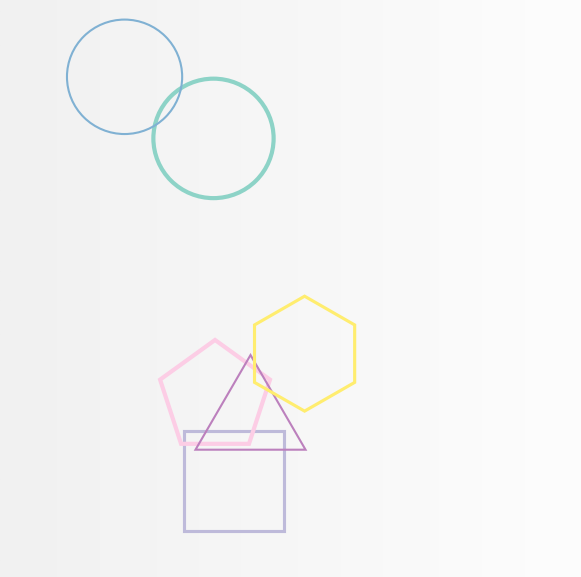[{"shape": "circle", "thickness": 2, "radius": 0.52, "center": [0.367, 0.759]}, {"shape": "square", "thickness": 1.5, "radius": 0.43, "center": [0.402, 0.166]}, {"shape": "circle", "thickness": 1, "radius": 0.5, "center": [0.214, 0.866]}, {"shape": "pentagon", "thickness": 2, "radius": 0.5, "center": [0.37, 0.311]}, {"shape": "triangle", "thickness": 1, "radius": 0.55, "center": [0.431, 0.275]}, {"shape": "hexagon", "thickness": 1.5, "radius": 0.5, "center": [0.524, 0.387]}]